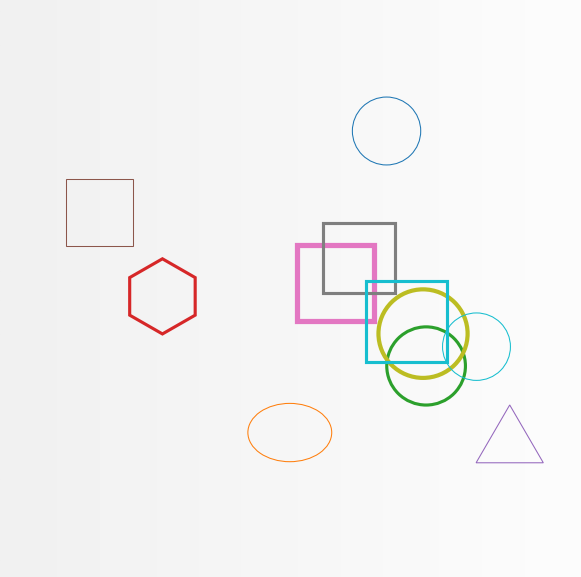[{"shape": "circle", "thickness": 0.5, "radius": 0.29, "center": [0.665, 0.772]}, {"shape": "oval", "thickness": 0.5, "radius": 0.36, "center": [0.499, 0.25]}, {"shape": "circle", "thickness": 1.5, "radius": 0.34, "center": [0.733, 0.365]}, {"shape": "hexagon", "thickness": 1.5, "radius": 0.33, "center": [0.279, 0.486]}, {"shape": "triangle", "thickness": 0.5, "radius": 0.33, "center": [0.877, 0.231]}, {"shape": "square", "thickness": 0.5, "radius": 0.29, "center": [0.171, 0.631]}, {"shape": "square", "thickness": 2.5, "radius": 0.33, "center": [0.577, 0.509]}, {"shape": "square", "thickness": 1.5, "radius": 0.31, "center": [0.618, 0.552]}, {"shape": "circle", "thickness": 2, "radius": 0.38, "center": [0.728, 0.421]}, {"shape": "circle", "thickness": 0.5, "radius": 0.29, "center": [0.82, 0.399]}, {"shape": "square", "thickness": 1.5, "radius": 0.35, "center": [0.7, 0.442]}]